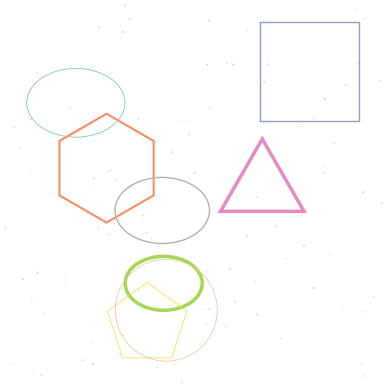[{"shape": "oval", "thickness": 0.5, "radius": 0.64, "center": [0.197, 0.733]}, {"shape": "hexagon", "thickness": 1.5, "radius": 0.71, "center": [0.277, 0.563]}, {"shape": "square", "thickness": 1, "radius": 0.64, "center": [0.803, 0.814]}, {"shape": "triangle", "thickness": 2.5, "radius": 0.63, "center": [0.681, 0.514]}, {"shape": "oval", "thickness": 2.5, "radius": 0.5, "center": [0.425, 0.264]}, {"shape": "pentagon", "thickness": 0.5, "radius": 0.54, "center": [0.382, 0.158]}, {"shape": "circle", "thickness": 0.5, "radius": 0.66, "center": [0.432, 0.194]}, {"shape": "oval", "thickness": 1, "radius": 0.61, "center": [0.421, 0.453]}]